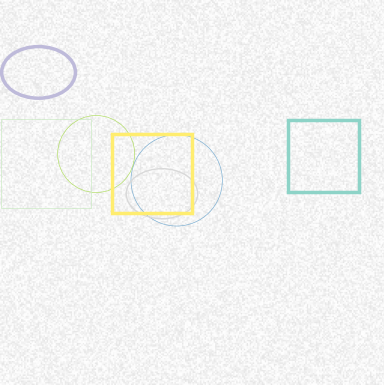[{"shape": "square", "thickness": 2.5, "radius": 0.46, "center": [0.84, 0.594]}, {"shape": "oval", "thickness": 2.5, "radius": 0.48, "center": [0.1, 0.812]}, {"shape": "circle", "thickness": 0.5, "radius": 0.59, "center": [0.459, 0.532]}, {"shape": "circle", "thickness": 0.5, "radius": 0.5, "center": [0.25, 0.6]}, {"shape": "oval", "thickness": 1, "radius": 0.46, "center": [0.421, 0.497]}, {"shape": "square", "thickness": 0.5, "radius": 0.58, "center": [0.12, 0.575]}, {"shape": "square", "thickness": 2.5, "radius": 0.52, "center": [0.395, 0.549]}]